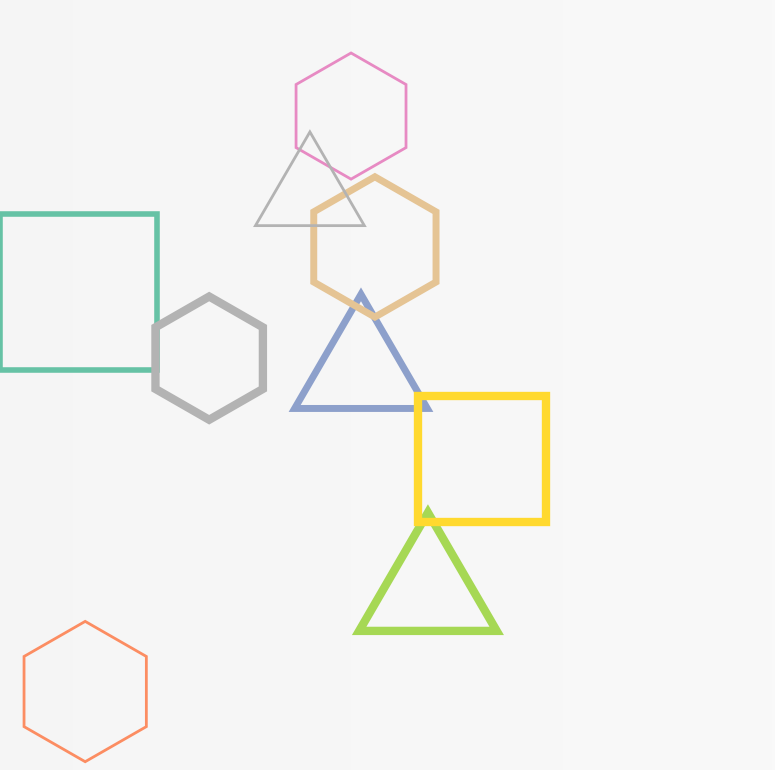[{"shape": "square", "thickness": 2, "radius": 0.51, "center": [0.101, 0.621]}, {"shape": "hexagon", "thickness": 1, "radius": 0.46, "center": [0.11, 0.102]}, {"shape": "triangle", "thickness": 2.5, "radius": 0.49, "center": [0.466, 0.519]}, {"shape": "hexagon", "thickness": 1, "radius": 0.41, "center": [0.453, 0.849]}, {"shape": "triangle", "thickness": 3, "radius": 0.51, "center": [0.552, 0.232]}, {"shape": "square", "thickness": 3, "radius": 0.41, "center": [0.622, 0.404]}, {"shape": "hexagon", "thickness": 2.5, "radius": 0.46, "center": [0.484, 0.679]}, {"shape": "hexagon", "thickness": 3, "radius": 0.4, "center": [0.27, 0.535]}, {"shape": "triangle", "thickness": 1, "radius": 0.41, "center": [0.4, 0.748]}]